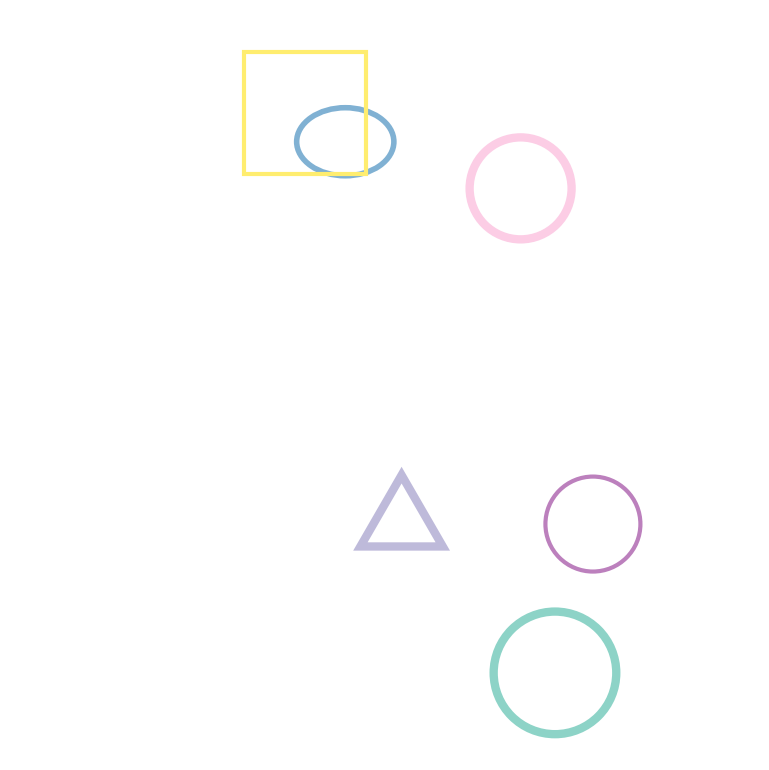[{"shape": "circle", "thickness": 3, "radius": 0.4, "center": [0.721, 0.126]}, {"shape": "triangle", "thickness": 3, "radius": 0.31, "center": [0.522, 0.321]}, {"shape": "oval", "thickness": 2, "radius": 0.32, "center": [0.448, 0.816]}, {"shape": "circle", "thickness": 3, "radius": 0.33, "center": [0.676, 0.755]}, {"shape": "circle", "thickness": 1.5, "radius": 0.31, "center": [0.77, 0.319]}, {"shape": "square", "thickness": 1.5, "radius": 0.39, "center": [0.396, 0.854]}]